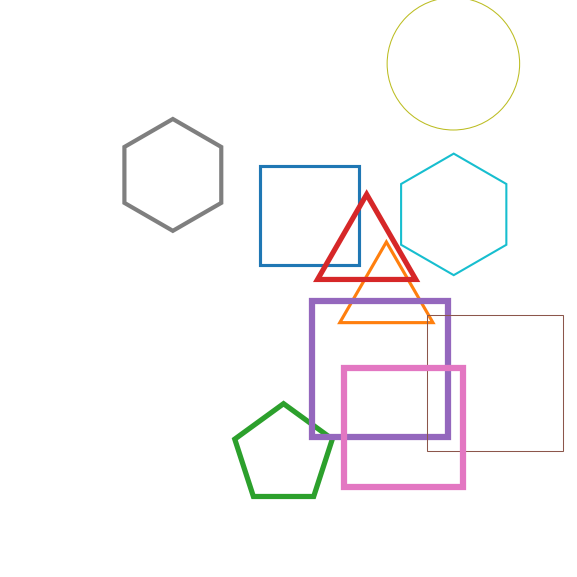[{"shape": "square", "thickness": 1.5, "radius": 0.43, "center": [0.537, 0.625]}, {"shape": "triangle", "thickness": 1.5, "radius": 0.47, "center": [0.669, 0.487]}, {"shape": "pentagon", "thickness": 2.5, "radius": 0.44, "center": [0.491, 0.211]}, {"shape": "triangle", "thickness": 2.5, "radius": 0.49, "center": [0.635, 0.564]}, {"shape": "square", "thickness": 3, "radius": 0.59, "center": [0.658, 0.36]}, {"shape": "square", "thickness": 0.5, "radius": 0.59, "center": [0.857, 0.336]}, {"shape": "square", "thickness": 3, "radius": 0.52, "center": [0.699, 0.259]}, {"shape": "hexagon", "thickness": 2, "radius": 0.48, "center": [0.299, 0.696]}, {"shape": "circle", "thickness": 0.5, "radius": 0.57, "center": [0.785, 0.889]}, {"shape": "hexagon", "thickness": 1, "radius": 0.53, "center": [0.786, 0.628]}]